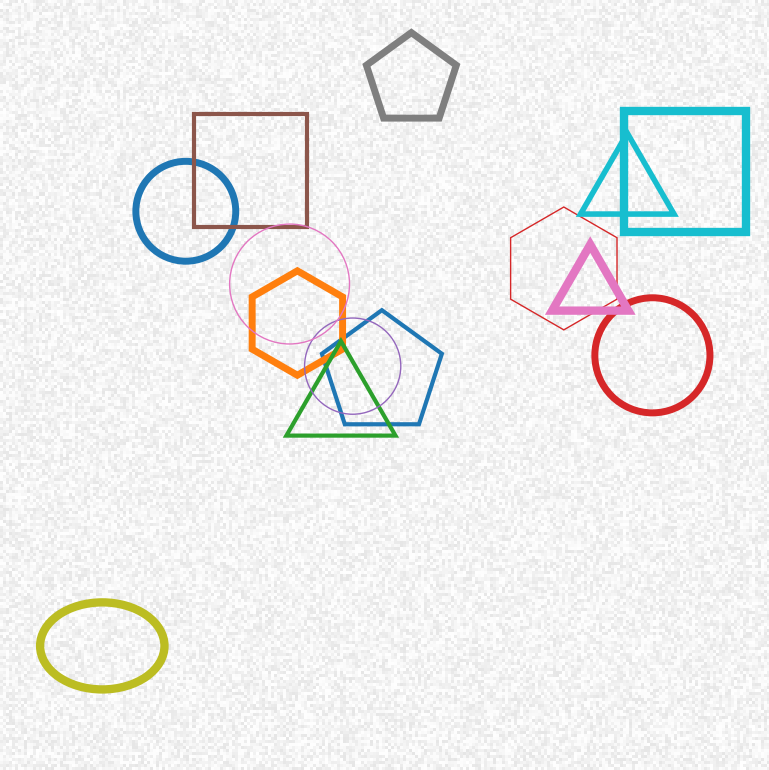[{"shape": "circle", "thickness": 2.5, "radius": 0.32, "center": [0.241, 0.726]}, {"shape": "pentagon", "thickness": 1.5, "radius": 0.41, "center": [0.496, 0.515]}, {"shape": "hexagon", "thickness": 2.5, "radius": 0.34, "center": [0.386, 0.58]}, {"shape": "triangle", "thickness": 1.5, "radius": 0.41, "center": [0.443, 0.475]}, {"shape": "circle", "thickness": 2.5, "radius": 0.37, "center": [0.847, 0.539]}, {"shape": "hexagon", "thickness": 0.5, "radius": 0.4, "center": [0.732, 0.651]}, {"shape": "circle", "thickness": 0.5, "radius": 0.31, "center": [0.458, 0.525]}, {"shape": "square", "thickness": 1.5, "radius": 0.37, "center": [0.326, 0.779]}, {"shape": "circle", "thickness": 0.5, "radius": 0.39, "center": [0.376, 0.631]}, {"shape": "triangle", "thickness": 3, "radius": 0.29, "center": [0.767, 0.625]}, {"shape": "pentagon", "thickness": 2.5, "radius": 0.31, "center": [0.534, 0.896]}, {"shape": "oval", "thickness": 3, "radius": 0.4, "center": [0.133, 0.161]}, {"shape": "triangle", "thickness": 2, "radius": 0.35, "center": [0.815, 0.757]}, {"shape": "square", "thickness": 3, "radius": 0.39, "center": [0.89, 0.777]}]